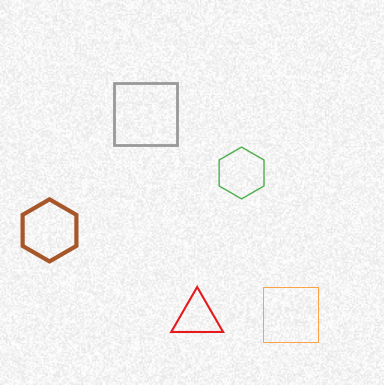[{"shape": "triangle", "thickness": 1.5, "radius": 0.39, "center": [0.512, 0.177]}, {"shape": "hexagon", "thickness": 1, "radius": 0.34, "center": [0.627, 0.551]}, {"shape": "square", "thickness": 0.5, "radius": 0.36, "center": [0.756, 0.184]}, {"shape": "hexagon", "thickness": 3, "radius": 0.4, "center": [0.129, 0.402]}, {"shape": "square", "thickness": 2, "radius": 0.41, "center": [0.378, 0.704]}]